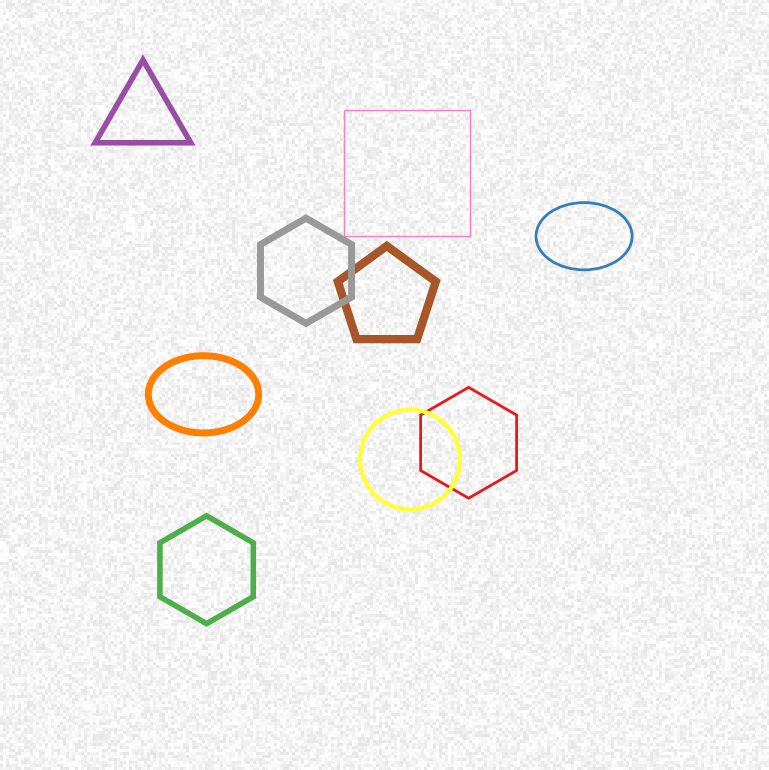[{"shape": "hexagon", "thickness": 1, "radius": 0.36, "center": [0.609, 0.425]}, {"shape": "oval", "thickness": 1, "radius": 0.31, "center": [0.759, 0.693]}, {"shape": "hexagon", "thickness": 2, "radius": 0.35, "center": [0.268, 0.26]}, {"shape": "triangle", "thickness": 2, "radius": 0.36, "center": [0.186, 0.85]}, {"shape": "oval", "thickness": 2.5, "radius": 0.36, "center": [0.264, 0.488]}, {"shape": "circle", "thickness": 1.5, "radius": 0.32, "center": [0.533, 0.403]}, {"shape": "pentagon", "thickness": 3, "radius": 0.33, "center": [0.502, 0.614]}, {"shape": "square", "thickness": 0.5, "radius": 0.41, "center": [0.528, 0.775]}, {"shape": "hexagon", "thickness": 2.5, "radius": 0.34, "center": [0.397, 0.648]}]